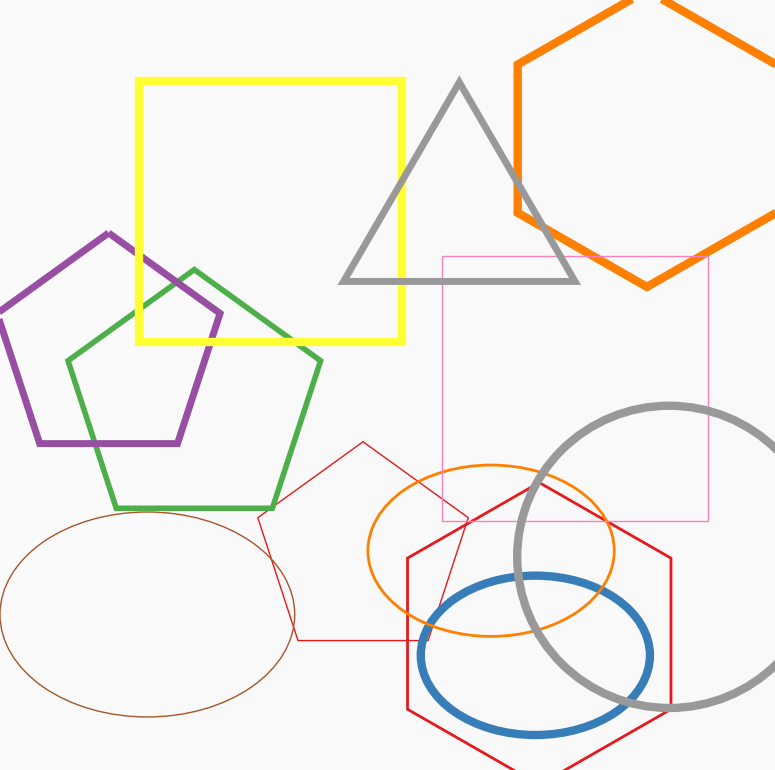[{"shape": "pentagon", "thickness": 0.5, "radius": 0.71, "center": [0.468, 0.284]}, {"shape": "hexagon", "thickness": 1, "radius": 0.98, "center": [0.696, 0.177]}, {"shape": "oval", "thickness": 3, "radius": 0.74, "center": [0.691, 0.149]}, {"shape": "pentagon", "thickness": 2, "radius": 0.86, "center": [0.251, 0.479]}, {"shape": "pentagon", "thickness": 2.5, "radius": 0.76, "center": [0.14, 0.546]}, {"shape": "hexagon", "thickness": 3, "radius": 0.96, "center": [0.835, 0.82]}, {"shape": "oval", "thickness": 1, "radius": 0.79, "center": [0.634, 0.285]}, {"shape": "square", "thickness": 3, "radius": 0.85, "center": [0.349, 0.725]}, {"shape": "oval", "thickness": 0.5, "radius": 0.95, "center": [0.19, 0.202]}, {"shape": "square", "thickness": 0.5, "radius": 0.86, "center": [0.742, 0.496]}, {"shape": "triangle", "thickness": 2.5, "radius": 0.86, "center": [0.593, 0.721]}, {"shape": "circle", "thickness": 3, "radius": 0.98, "center": [0.864, 0.277]}]